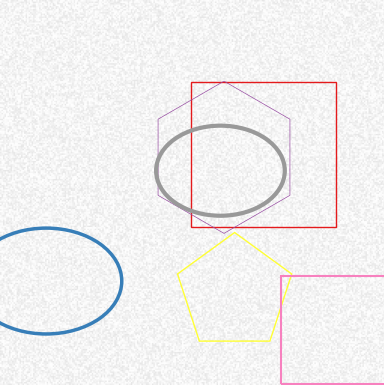[{"shape": "square", "thickness": 1, "radius": 0.95, "center": [0.684, 0.599]}, {"shape": "oval", "thickness": 2.5, "radius": 0.98, "center": [0.12, 0.27]}, {"shape": "hexagon", "thickness": 0.5, "radius": 0.99, "center": [0.582, 0.592]}, {"shape": "pentagon", "thickness": 1, "radius": 0.78, "center": [0.609, 0.24]}, {"shape": "square", "thickness": 1.5, "radius": 0.7, "center": [0.871, 0.142]}, {"shape": "oval", "thickness": 3, "radius": 0.84, "center": [0.573, 0.557]}]